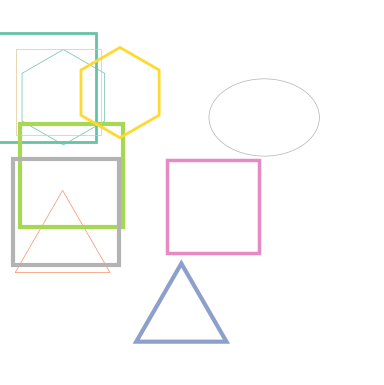[{"shape": "square", "thickness": 2, "radius": 0.71, "center": [0.108, 0.773]}, {"shape": "hexagon", "thickness": 0.5, "radius": 0.62, "center": [0.165, 0.748]}, {"shape": "triangle", "thickness": 0.5, "radius": 0.71, "center": [0.163, 0.363]}, {"shape": "triangle", "thickness": 3, "radius": 0.68, "center": [0.471, 0.18]}, {"shape": "square", "thickness": 2.5, "radius": 0.6, "center": [0.553, 0.464]}, {"shape": "square", "thickness": 3, "radius": 0.67, "center": [0.185, 0.544]}, {"shape": "hexagon", "thickness": 2, "radius": 0.59, "center": [0.312, 0.76]}, {"shape": "square", "thickness": 0.5, "radius": 0.55, "center": [0.152, 0.761]}, {"shape": "square", "thickness": 3, "radius": 0.69, "center": [0.17, 0.448]}, {"shape": "oval", "thickness": 0.5, "radius": 0.72, "center": [0.686, 0.695]}]